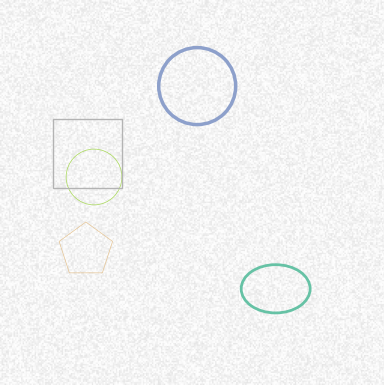[{"shape": "oval", "thickness": 2, "radius": 0.45, "center": [0.716, 0.25]}, {"shape": "circle", "thickness": 2.5, "radius": 0.5, "center": [0.512, 0.776]}, {"shape": "circle", "thickness": 0.5, "radius": 0.36, "center": [0.244, 0.54]}, {"shape": "pentagon", "thickness": 0.5, "radius": 0.36, "center": [0.223, 0.35]}, {"shape": "square", "thickness": 1, "radius": 0.45, "center": [0.227, 0.601]}]